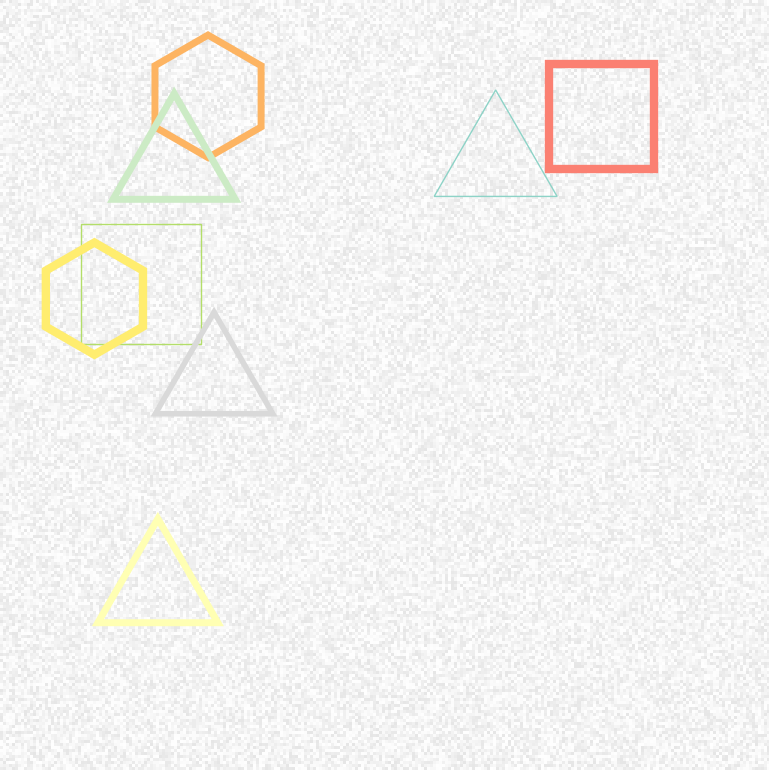[{"shape": "triangle", "thickness": 0.5, "radius": 0.46, "center": [0.644, 0.791]}, {"shape": "triangle", "thickness": 2.5, "radius": 0.45, "center": [0.205, 0.236]}, {"shape": "square", "thickness": 3, "radius": 0.34, "center": [0.781, 0.849]}, {"shape": "hexagon", "thickness": 2.5, "radius": 0.4, "center": [0.27, 0.875]}, {"shape": "square", "thickness": 0.5, "radius": 0.39, "center": [0.183, 0.632]}, {"shape": "triangle", "thickness": 2, "radius": 0.44, "center": [0.278, 0.507]}, {"shape": "triangle", "thickness": 2.5, "radius": 0.46, "center": [0.226, 0.787]}, {"shape": "hexagon", "thickness": 3, "radius": 0.36, "center": [0.123, 0.612]}]